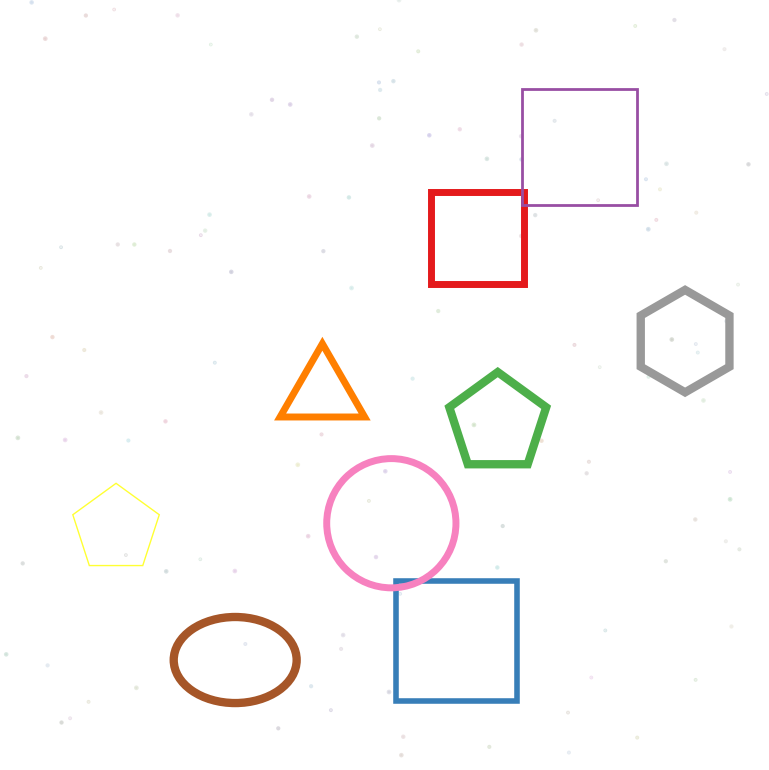[{"shape": "square", "thickness": 2.5, "radius": 0.3, "center": [0.62, 0.691]}, {"shape": "square", "thickness": 2, "radius": 0.39, "center": [0.593, 0.167]}, {"shape": "pentagon", "thickness": 3, "radius": 0.33, "center": [0.646, 0.451]}, {"shape": "square", "thickness": 1, "radius": 0.38, "center": [0.753, 0.809]}, {"shape": "triangle", "thickness": 2.5, "radius": 0.32, "center": [0.419, 0.49]}, {"shape": "pentagon", "thickness": 0.5, "radius": 0.3, "center": [0.151, 0.313]}, {"shape": "oval", "thickness": 3, "radius": 0.4, "center": [0.305, 0.143]}, {"shape": "circle", "thickness": 2.5, "radius": 0.42, "center": [0.508, 0.32]}, {"shape": "hexagon", "thickness": 3, "radius": 0.33, "center": [0.89, 0.557]}]